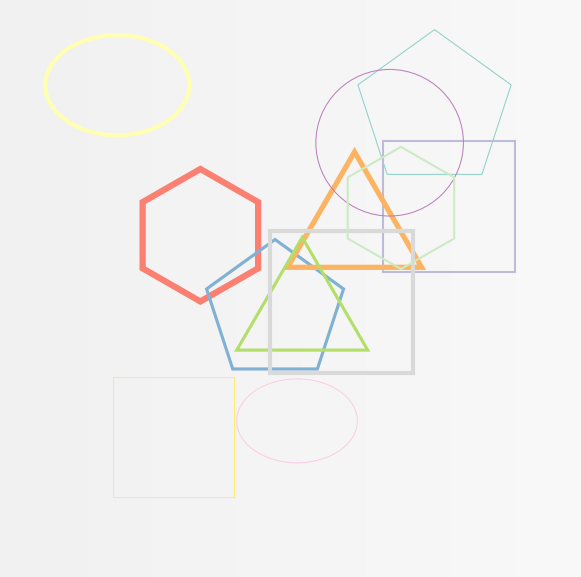[{"shape": "pentagon", "thickness": 0.5, "radius": 0.69, "center": [0.748, 0.809]}, {"shape": "oval", "thickness": 2, "radius": 0.62, "center": [0.202, 0.852]}, {"shape": "square", "thickness": 1, "radius": 0.57, "center": [0.772, 0.642]}, {"shape": "hexagon", "thickness": 3, "radius": 0.57, "center": [0.345, 0.592]}, {"shape": "pentagon", "thickness": 1.5, "radius": 0.62, "center": [0.473, 0.46]}, {"shape": "triangle", "thickness": 2.5, "radius": 0.67, "center": [0.61, 0.603]}, {"shape": "triangle", "thickness": 1.5, "radius": 0.65, "center": [0.52, 0.458]}, {"shape": "oval", "thickness": 0.5, "radius": 0.52, "center": [0.511, 0.27]}, {"shape": "square", "thickness": 2, "radius": 0.61, "center": [0.587, 0.476]}, {"shape": "circle", "thickness": 0.5, "radius": 0.63, "center": [0.67, 0.752]}, {"shape": "hexagon", "thickness": 1, "radius": 0.53, "center": [0.69, 0.639]}, {"shape": "square", "thickness": 0.5, "radius": 0.52, "center": [0.299, 0.243]}]